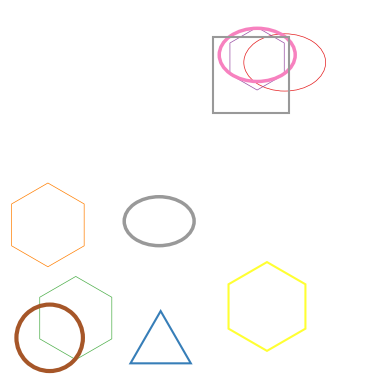[{"shape": "oval", "thickness": 0.5, "radius": 0.53, "center": [0.74, 0.838]}, {"shape": "triangle", "thickness": 1.5, "radius": 0.45, "center": [0.417, 0.102]}, {"shape": "hexagon", "thickness": 0.5, "radius": 0.54, "center": [0.197, 0.174]}, {"shape": "hexagon", "thickness": 0.5, "radius": 0.41, "center": [0.668, 0.848]}, {"shape": "hexagon", "thickness": 0.5, "radius": 0.54, "center": [0.124, 0.416]}, {"shape": "hexagon", "thickness": 1.5, "radius": 0.58, "center": [0.693, 0.204]}, {"shape": "circle", "thickness": 3, "radius": 0.43, "center": [0.129, 0.123]}, {"shape": "oval", "thickness": 2.5, "radius": 0.49, "center": [0.668, 0.857]}, {"shape": "square", "thickness": 1.5, "radius": 0.49, "center": [0.653, 0.805]}, {"shape": "oval", "thickness": 2.5, "radius": 0.45, "center": [0.413, 0.425]}]